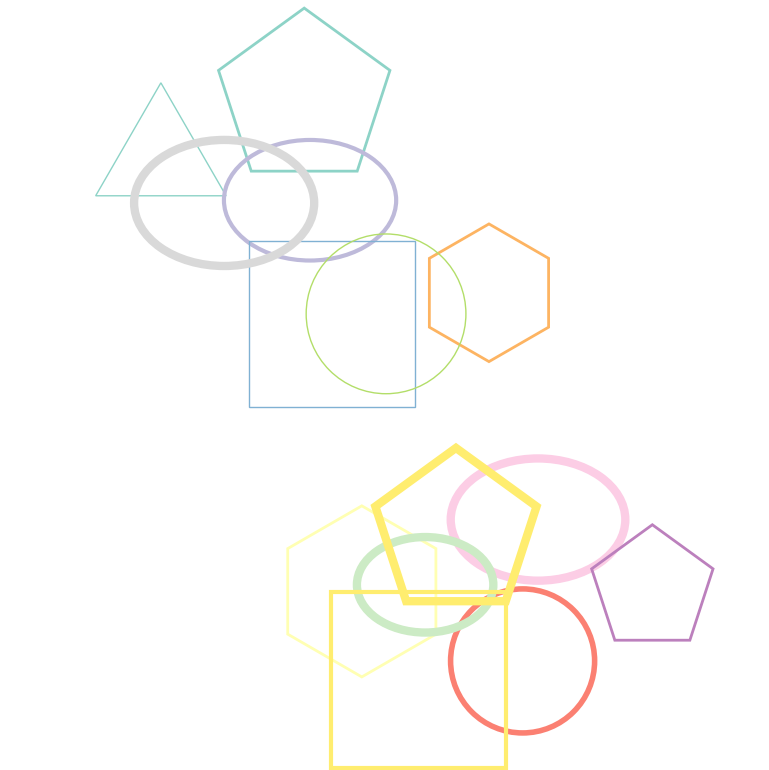[{"shape": "pentagon", "thickness": 1, "radius": 0.59, "center": [0.395, 0.872]}, {"shape": "triangle", "thickness": 0.5, "radius": 0.49, "center": [0.209, 0.795]}, {"shape": "hexagon", "thickness": 1, "radius": 0.56, "center": [0.47, 0.232]}, {"shape": "oval", "thickness": 1.5, "radius": 0.56, "center": [0.403, 0.74]}, {"shape": "circle", "thickness": 2, "radius": 0.47, "center": [0.679, 0.142]}, {"shape": "square", "thickness": 0.5, "radius": 0.54, "center": [0.431, 0.58]}, {"shape": "hexagon", "thickness": 1, "radius": 0.45, "center": [0.635, 0.62]}, {"shape": "circle", "thickness": 0.5, "radius": 0.52, "center": [0.501, 0.592]}, {"shape": "oval", "thickness": 3, "radius": 0.57, "center": [0.699, 0.325]}, {"shape": "oval", "thickness": 3, "radius": 0.58, "center": [0.291, 0.736]}, {"shape": "pentagon", "thickness": 1, "radius": 0.41, "center": [0.847, 0.236]}, {"shape": "oval", "thickness": 3, "radius": 0.44, "center": [0.552, 0.241]}, {"shape": "pentagon", "thickness": 3, "radius": 0.55, "center": [0.592, 0.308]}, {"shape": "square", "thickness": 1.5, "radius": 0.57, "center": [0.543, 0.117]}]